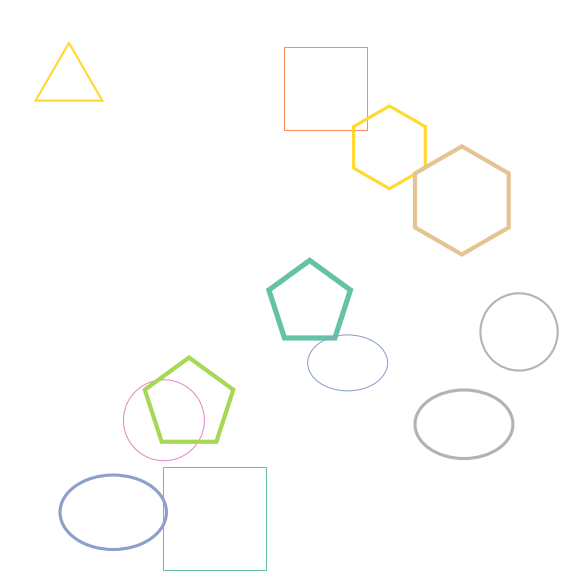[{"shape": "square", "thickness": 0.5, "radius": 0.45, "center": [0.372, 0.102]}, {"shape": "pentagon", "thickness": 2.5, "radius": 0.37, "center": [0.536, 0.474]}, {"shape": "square", "thickness": 0.5, "radius": 0.36, "center": [0.564, 0.846]}, {"shape": "oval", "thickness": 0.5, "radius": 0.35, "center": [0.602, 0.371]}, {"shape": "oval", "thickness": 1.5, "radius": 0.46, "center": [0.196, 0.112]}, {"shape": "circle", "thickness": 0.5, "radius": 0.35, "center": [0.284, 0.271]}, {"shape": "pentagon", "thickness": 2, "radius": 0.4, "center": [0.327, 0.299]}, {"shape": "hexagon", "thickness": 1.5, "radius": 0.36, "center": [0.674, 0.744]}, {"shape": "triangle", "thickness": 1, "radius": 0.33, "center": [0.119, 0.858]}, {"shape": "hexagon", "thickness": 2, "radius": 0.47, "center": [0.8, 0.652]}, {"shape": "oval", "thickness": 1.5, "radius": 0.42, "center": [0.803, 0.264]}, {"shape": "circle", "thickness": 1, "radius": 0.33, "center": [0.899, 0.424]}]